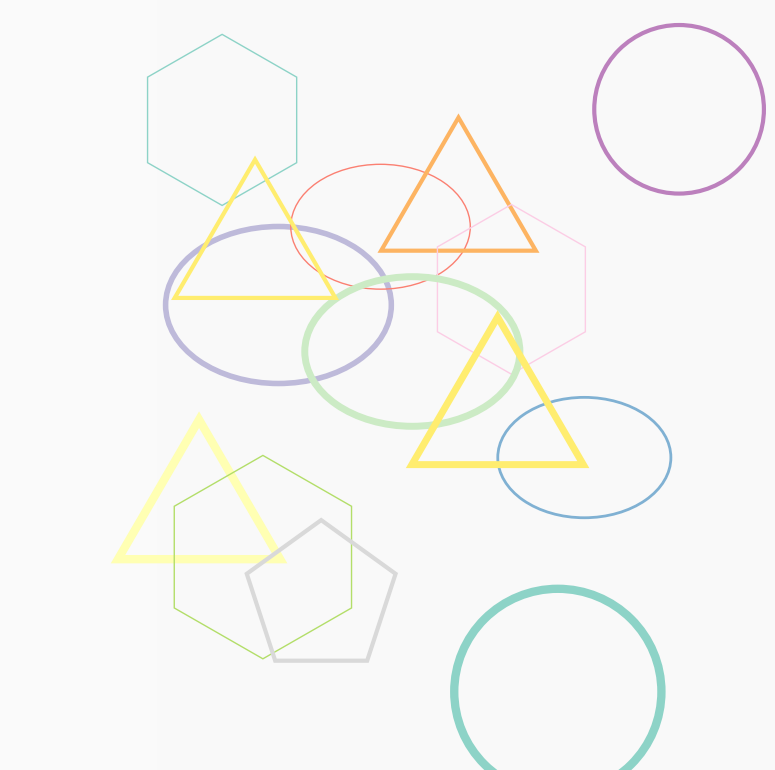[{"shape": "hexagon", "thickness": 0.5, "radius": 0.56, "center": [0.287, 0.844]}, {"shape": "circle", "thickness": 3, "radius": 0.67, "center": [0.72, 0.102]}, {"shape": "triangle", "thickness": 3, "radius": 0.6, "center": [0.257, 0.334]}, {"shape": "oval", "thickness": 2, "radius": 0.73, "center": [0.359, 0.604]}, {"shape": "oval", "thickness": 0.5, "radius": 0.58, "center": [0.491, 0.706]}, {"shape": "oval", "thickness": 1, "radius": 0.56, "center": [0.754, 0.406]}, {"shape": "triangle", "thickness": 1.5, "radius": 0.58, "center": [0.592, 0.732]}, {"shape": "hexagon", "thickness": 0.5, "radius": 0.66, "center": [0.339, 0.276]}, {"shape": "hexagon", "thickness": 0.5, "radius": 0.55, "center": [0.66, 0.624]}, {"shape": "pentagon", "thickness": 1.5, "radius": 0.5, "center": [0.414, 0.224]}, {"shape": "circle", "thickness": 1.5, "radius": 0.55, "center": [0.876, 0.858]}, {"shape": "oval", "thickness": 2.5, "radius": 0.69, "center": [0.532, 0.544]}, {"shape": "triangle", "thickness": 1.5, "radius": 0.6, "center": [0.329, 0.673]}, {"shape": "triangle", "thickness": 2.5, "radius": 0.64, "center": [0.642, 0.46]}]